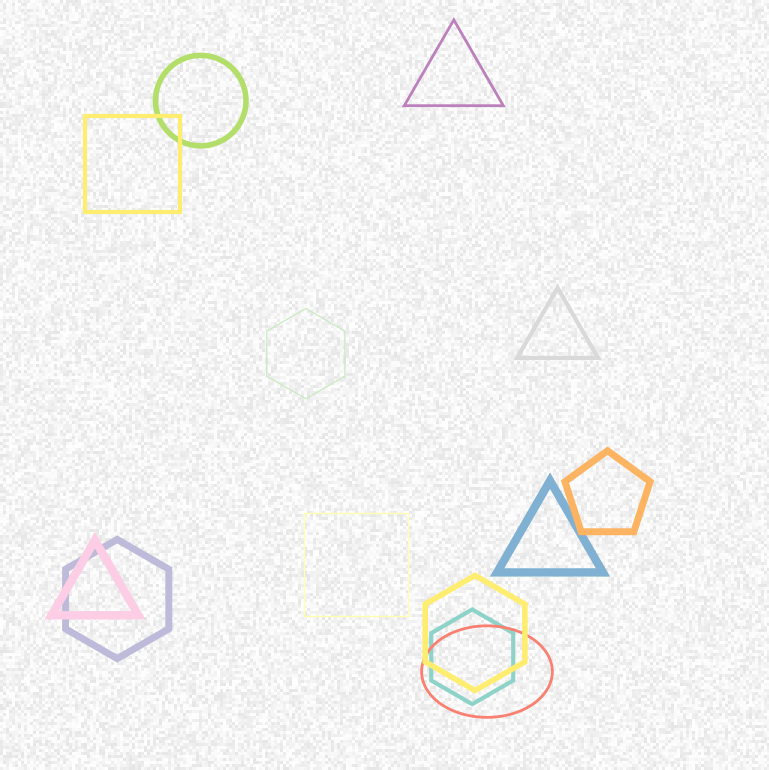[{"shape": "hexagon", "thickness": 1.5, "radius": 0.31, "center": [0.613, 0.147]}, {"shape": "square", "thickness": 0.5, "radius": 0.34, "center": [0.462, 0.267]}, {"shape": "hexagon", "thickness": 2.5, "radius": 0.39, "center": [0.152, 0.222]}, {"shape": "oval", "thickness": 1, "radius": 0.42, "center": [0.632, 0.128]}, {"shape": "triangle", "thickness": 3, "radius": 0.4, "center": [0.714, 0.296]}, {"shape": "pentagon", "thickness": 2.5, "radius": 0.29, "center": [0.789, 0.356]}, {"shape": "circle", "thickness": 2, "radius": 0.29, "center": [0.261, 0.869]}, {"shape": "triangle", "thickness": 3, "radius": 0.33, "center": [0.123, 0.233]}, {"shape": "triangle", "thickness": 1.5, "radius": 0.3, "center": [0.724, 0.566]}, {"shape": "triangle", "thickness": 1, "radius": 0.37, "center": [0.589, 0.9]}, {"shape": "hexagon", "thickness": 0.5, "radius": 0.29, "center": [0.397, 0.541]}, {"shape": "square", "thickness": 1.5, "radius": 0.31, "center": [0.172, 0.787]}, {"shape": "hexagon", "thickness": 2, "radius": 0.37, "center": [0.617, 0.178]}]